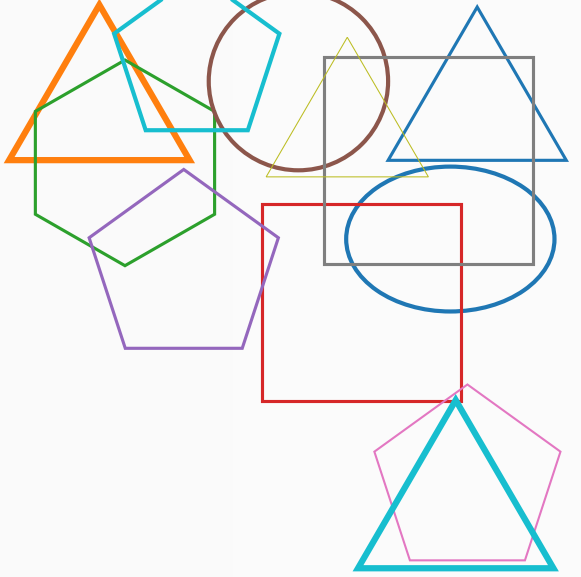[{"shape": "oval", "thickness": 2, "radius": 0.9, "center": [0.775, 0.585]}, {"shape": "triangle", "thickness": 1.5, "radius": 0.88, "center": [0.821, 0.81]}, {"shape": "triangle", "thickness": 3, "radius": 0.9, "center": [0.171, 0.811]}, {"shape": "hexagon", "thickness": 1.5, "radius": 0.89, "center": [0.215, 0.717]}, {"shape": "square", "thickness": 1.5, "radius": 0.85, "center": [0.622, 0.475]}, {"shape": "pentagon", "thickness": 1.5, "radius": 0.86, "center": [0.316, 0.535]}, {"shape": "circle", "thickness": 2, "radius": 0.77, "center": [0.513, 0.859]}, {"shape": "pentagon", "thickness": 1, "radius": 0.84, "center": [0.804, 0.165]}, {"shape": "square", "thickness": 1.5, "radius": 0.9, "center": [0.737, 0.721]}, {"shape": "triangle", "thickness": 0.5, "radius": 0.81, "center": [0.597, 0.773]}, {"shape": "pentagon", "thickness": 2, "radius": 0.75, "center": [0.339, 0.895]}, {"shape": "triangle", "thickness": 3, "radius": 0.97, "center": [0.784, 0.112]}]